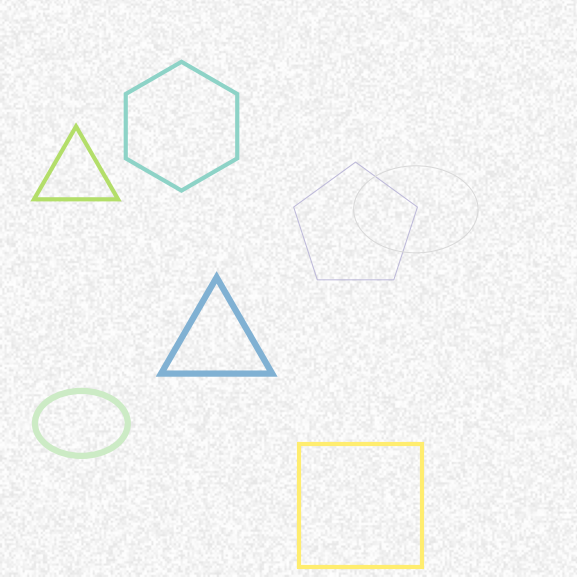[{"shape": "hexagon", "thickness": 2, "radius": 0.56, "center": [0.314, 0.781]}, {"shape": "pentagon", "thickness": 0.5, "radius": 0.56, "center": [0.616, 0.606]}, {"shape": "triangle", "thickness": 3, "radius": 0.56, "center": [0.375, 0.408]}, {"shape": "triangle", "thickness": 2, "radius": 0.42, "center": [0.132, 0.696]}, {"shape": "oval", "thickness": 0.5, "radius": 0.54, "center": [0.72, 0.637]}, {"shape": "oval", "thickness": 3, "radius": 0.4, "center": [0.141, 0.266]}, {"shape": "square", "thickness": 2, "radius": 0.53, "center": [0.625, 0.124]}]